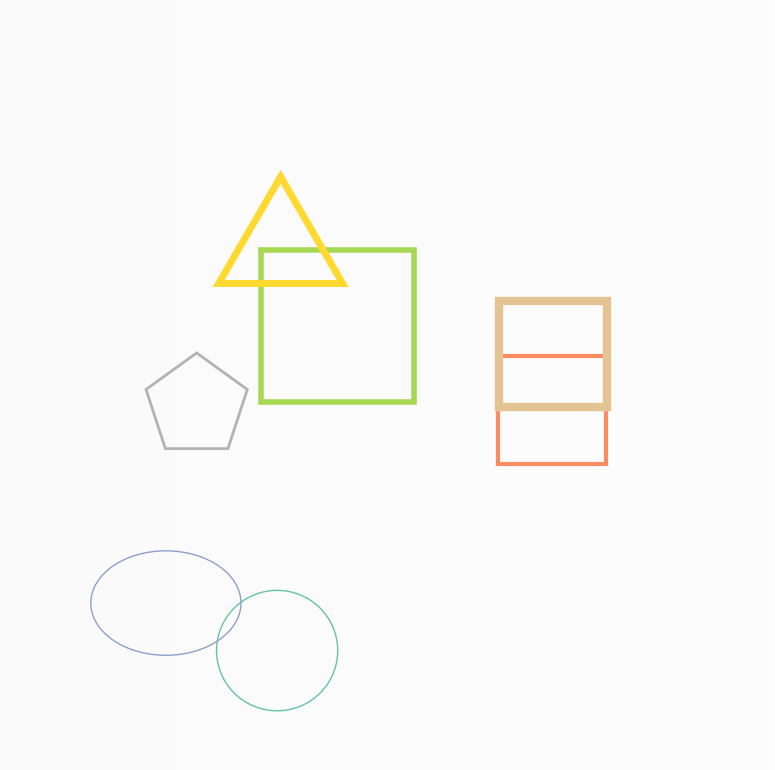[{"shape": "circle", "thickness": 0.5, "radius": 0.39, "center": [0.358, 0.155]}, {"shape": "square", "thickness": 1.5, "radius": 0.35, "center": [0.712, 0.468]}, {"shape": "oval", "thickness": 0.5, "radius": 0.48, "center": [0.214, 0.217]}, {"shape": "square", "thickness": 2, "radius": 0.49, "center": [0.435, 0.577]}, {"shape": "triangle", "thickness": 2.5, "radius": 0.46, "center": [0.362, 0.678]}, {"shape": "square", "thickness": 3, "radius": 0.35, "center": [0.714, 0.54]}, {"shape": "pentagon", "thickness": 1, "radius": 0.34, "center": [0.254, 0.473]}]